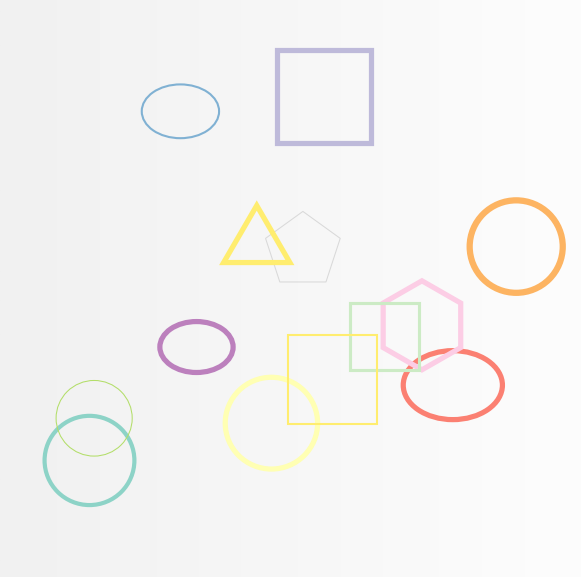[{"shape": "circle", "thickness": 2, "radius": 0.39, "center": [0.154, 0.202]}, {"shape": "circle", "thickness": 2.5, "radius": 0.4, "center": [0.467, 0.266]}, {"shape": "square", "thickness": 2.5, "radius": 0.4, "center": [0.558, 0.832]}, {"shape": "oval", "thickness": 2.5, "radius": 0.43, "center": [0.779, 0.332]}, {"shape": "oval", "thickness": 1, "radius": 0.33, "center": [0.31, 0.806]}, {"shape": "circle", "thickness": 3, "radius": 0.4, "center": [0.888, 0.572]}, {"shape": "circle", "thickness": 0.5, "radius": 0.33, "center": [0.162, 0.275]}, {"shape": "hexagon", "thickness": 2.5, "radius": 0.39, "center": [0.726, 0.436]}, {"shape": "pentagon", "thickness": 0.5, "radius": 0.34, "center": [0.521, 0.566]}, {"shape": "oval", "thickness": 2.5, "radius": 0.32, "center": [0.338, 0.398]}, {"shape": "square", "thickness": 1.5, "radius": 0.29, "center": [0.662, 0.417]}, {"shape": "triangle", "thickness": 2.5, "radius": 0.33, "center": [0.442, 0.577]}, {"shape": "square", "thickness": 1, "radius": 0.38, "center": [0.572, 0.342]}]